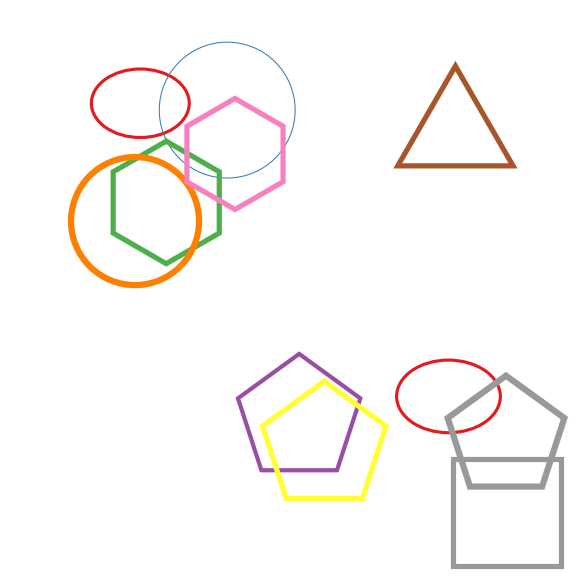[{"shape": "oval", "thickness": 1.5, "radius": 0.42, "center": [0.243, 0.82]}, {"shape": "oval", "thickness": 1.5, "radius": 0.45, "center": [0.777, 0.313]}, {"shape": "circle", "thickness": 0.5, "radius": 0.59, "center": [0.393, 0.808]}, {"shape": "hexagon", "thickness": 2.5, "radius": 0.53, "center": [0.288, 0.649]}, {"shape": "pentagon", "thickness": 2, "radius": 0.56, "center": [0.518, 0.275]}, {"shape": "circle", "thickness": 3, "radius": 0.55, "center": [0.234, 0.616]}, {"shape": "pentagon", "thickness": 2.5, "radius": 0.56, "center": [0.562, 0.227]}, {"shape": "triangle", "thickness": 2.5, "radius": 0.58, "center": [0.789, 0.77]}, {"shape": "hexagon", "thickness": 2.5, "radius": 0.48, "center": [0.407, 0.733]}, {"shape": "square", "thickness": 2.5, "radius": 0.47, "center": [0.878, 0.112]}, {"shape": "pentagon", "thickness": 3, "radius": 0.53, "center": [0.876, 0.242]}]